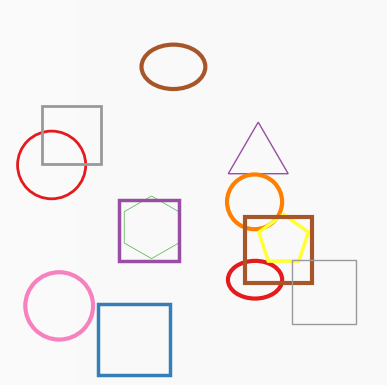[{"shape": "oval", "thickness": 3, "radius": 0.35, "center": [0.658, 0.273]}, {"shape": "circle", "thickness": 2, "radius": 0.44, "center": [0.133, 0.572]}, {"shape": "square", "thickness": 2.5, "radius": 0.46, "center": [0.346, 0.119]}, {"shape": "hexagon", "thickness": 0.5, "radius": 0.41, "center": [0.391, 0.41]}, {"shape": "triangle", "thickness": 1, "radius": 0.45, "center": [0.666, 0.593]}, {"shape": "square", "thickness": 2.5, "radius": 0.39, "center": [0.385, 0.401]}, {"shape": "circle", "thickness": 3, "radius": 0.36, "center": [0.657, 0.476]}, {"shape": "pentagon", "thickness": 2.5, "radius": 0.34, "center": [0.732, 0.376]}, {"shape": "oval", "thickness": 3, "radius": 0.41, "center": [0.448, 0.826]}, {"shape": "square", "thickness": 3, "radius": 0.43, "center": [0.719, 0.35]}, {"shape": "circle", "thickness": 3, "radius": 0.44, "center": [0.153, 0.205]}, {"shape": "square", "thickness": 2, "radius": 0.38, "center": [0.184, 0.65]}, {"shape": "square", "thickness": 1, "radius": 0.41, "center": [0.837, 0.242]}]